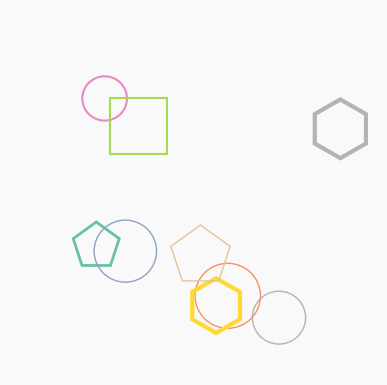[{"shape": "pentagon", "thickness": 2, "radius": 0.31, "center": [0.248, 0.361]}, {"shape": "circle", "thickness": 1, "radius": 0.42, "center": [0.588, 0.232]}, {"shape": "circle", "thickness": 1, "radius": 0.4, "center": [0.323, 0.348]}, {"shape": "circle", "thickness": 1.5, "radius": 0.29, "center": [0.27, 0.744]}, {"shape": "square", "thickness": 1.5, "radius": 0.37, "center": [0.357, 0.673]}, {"shape": "hexagon", "thickness": 3, "radius": 0.36, "center": [0.558, 0.206]}, {"shape": "pentagon", "thickness": 1, "radius": 0.4, "center": [0.517, 0.335]}, {"shape": "circle", "thickness": 1, "radius": 0.34, "center": [0.72, 0.175]}, {"shape": "hexagon", "thickness": 3, "radius": 0.38, "center": [0.878, 0.665]}]